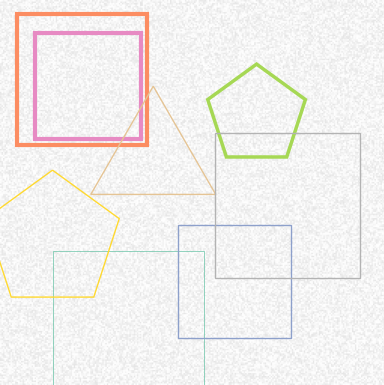[{"shape": "square", "thickness": 0.5, "radius": 0.98, "center": [0.333, 0.15]}, {"shape": "square", "thickness": 3, "radius": 0.85, "center": [0.214, 0.793]}, {"shape": "square", "thickness": 1, "radius": 0.73, "center": [0.609, 0.269]}, {"shape": "square", "thickness": 3, "radius": 0.69, "center": [0.228, 0.776]}, {"shape": "pentagon", "thickness": 2.5, "radius": 0.67, "center": [0.666, 0.7]}, {"shape": "pentagon", "thickness": 1, "radius": 0.91, "center": [0.136, 0.376]}, {"shape": "triangle", "thickness": 1, "radius": 0.94, "center": [0.398, 0.589]}, {"shape": "square", "thickness": 1, "radius": 0.94, "center": [0.747, 0.467]}]